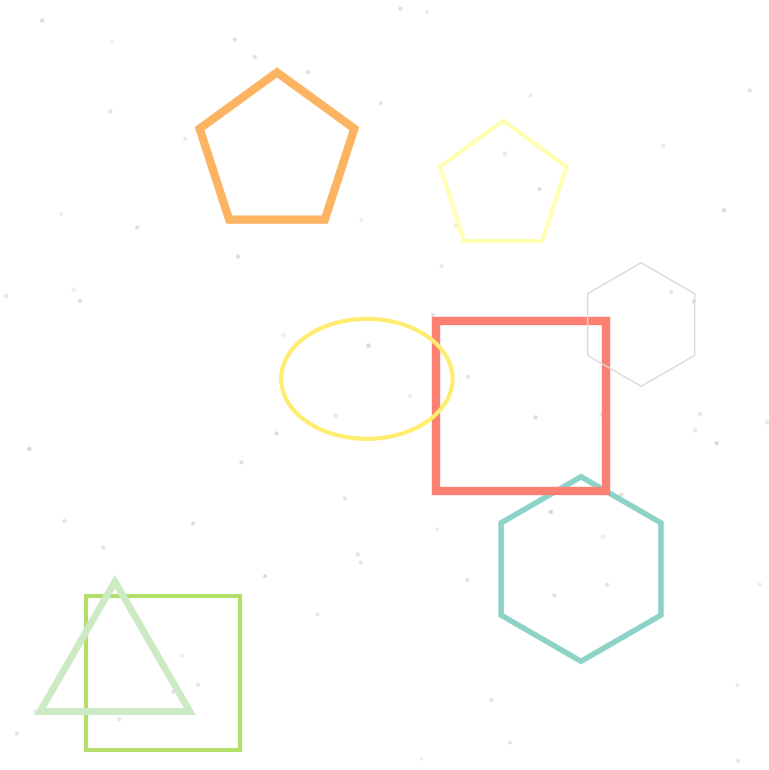[{"shape": "hexagon", "thickness": 2, "radius": 0.6, "center": [0.755, 0.261]}, {"shape": "pentagon", "thickness": 1.5, "radius": 0.43, "center": [0.654, 0.757]}, {"shape": "square", "thickness": 3, "radius": 0.55, "center": [0.677, 0.473]}, {"shape": "pentagon", "thickness": 3, "radius": 0.53, "center": [0.36, 0.8]}, {"shape": "square", "thickness": 1.5, "radius": 0.5, "center": [0.211, 0.126]}, {"shape": "hexagon", "thickness": 0.5, "radius": 0.4, "center": [0.833, 0.579]}, {"shape": "triangle", "thickness": 2.5, "radius": 0.56, "center": [0.149, 0.132]}, {"shape": "oval", "thickness": 1.5, "radius": 0.56, "center": [0.476, 0.508]}]